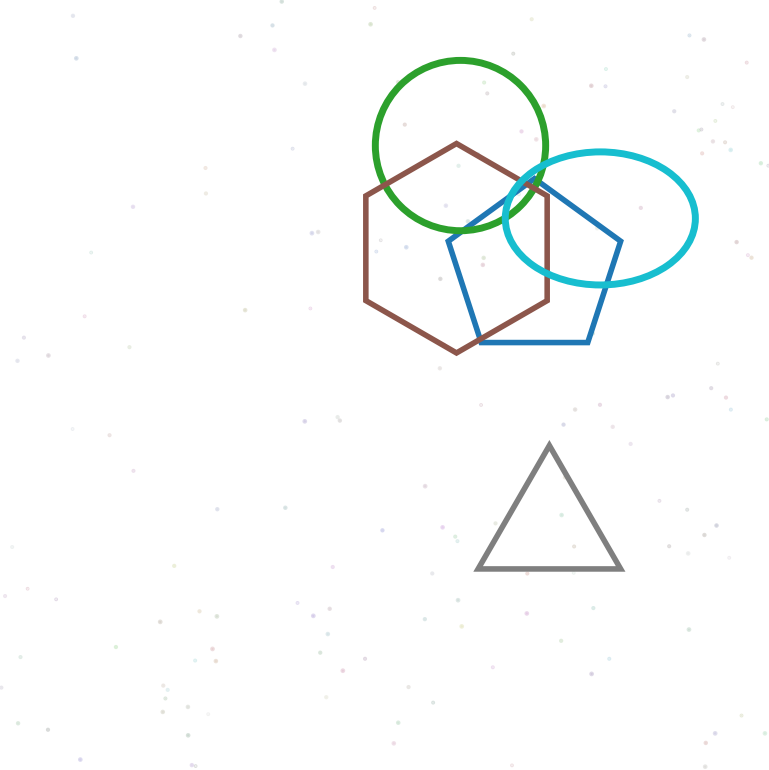[{"shape": "pentagon", "thickness": 2, "radius": 0.59, "center": [0.694, 0.65]}, {"shape": "circle", "thickness": 2.5, "radius": 0.55, "center": [0.598, 0.811]}, {"shape": "hexagon", "thickness": 2, "radius": 0.68, "center": [0.593, 0.678]}, {"shape": "triangle", "thickness": 2, "radius": 0.53, "center": [0.713, 0.315]}, {"shape": "oval", "thickness": 2.5, "radius": 0.62, "center": [0.78, 0.716]}]